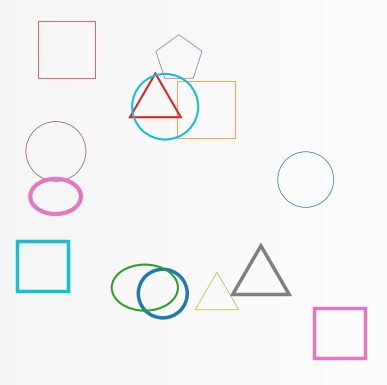[{"shape": "circle", "thickness": 2.5, "radius": 0.32, "center": [0.42, 0.237]}, {"shape": "circle", "thickness": 0.5, "radius": 0.36, "center": [0.789, 0.534]}, {"shape": "square", "thickness": 0.5, "radius": 0.37, "center": [0.532, 0.716]}, {"shape": "oval", "thickness": 1.5, "radius": 0.43, "center": [0.374, 0.253]}, {"shape": "square", "thickness": 0.5, "radius": 0.37, "center": [0.173, 0.871]}, {"shape": "triangle", "thickness": 1.5, "radius": 0.38, "center": [0.401, 0.733]}, {"shape": "pentagon", "thickness": 0.5, "radius": 0.31, "center": [0.462, 0.847]}, {"shape": "circle", "thickness": 0.5, "radius": 0.39, "center": [0.144, 0.607]}, {"shape": "oval", "thickness": 3, "radius": 0.33, "center": [0.144, 0.49]}, {"shape": "square", "thickness": 2.5, "radius": 0.32, "center": [0.876, 0.136]}, {"shape": "triangle", "thickness": 2.5, "radius": 0.42, "center": [0.673, 0.277]}, {"shape": "triangle", "thickness": 0.5, "radius": 0.33, "center": [0.56, 0.228]}, {"shape": "circle", "thickness": 1.5, "radius": 0.43, "center": [0.426, 0.723]}, {"shape": "square", "thickness": 2.5, "radius": 0.33, "center": [0.109, 0.309]}]